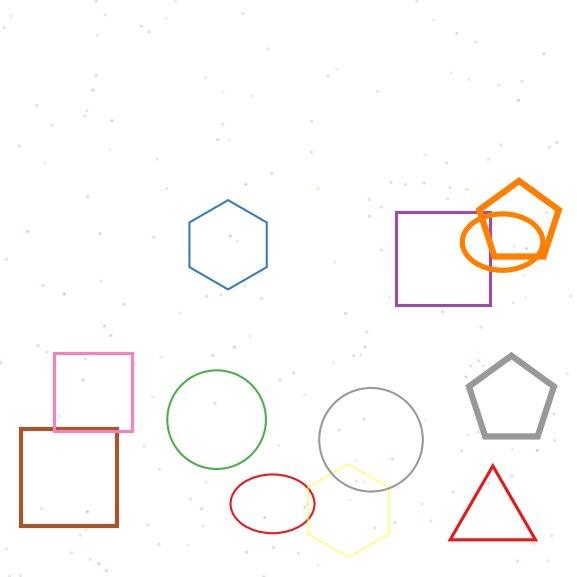[{"shape": "oval", "thickness": 1, "radius": 0.36, "center": [0.472, 0.127]}, {"shape": "triangle", "thickness": 1.5, "radius": 0.43, "center": [0.853, 0.107]}, {"shape": "hexagon", "thickness": 1, "radius": 0.39, "center": [0.395, 0.575]}, {"shape": "circle", "thickness": 1, "radius": 0.43, "center": [0.375, 0.272]}, {"shape": "square", "thickness": 1.5, "radius": 0.41, "center": [0.767, 0.552]}, {"shape": "pentagon", "thickness": 3, "radius": 0.36, "center": [0.899, 0.613]}, {"shape": "oval", "thickness": 2.5, "radius": 0.35, "center": [0.87, 0.58]}, {"shape": "hexagon", "thickness": 0.5, "radius": 0.4, "center": [0.603, 0.115]}, {"shape": "square", "thickness": 2, "radius": 0.42, "center": [0.12, 0.172]}, {"shape": "square", "thickness": 1.5, "radius": 0.34, "center": [0.162, 0.32]}, {"shape": "pentagon", "thickness": 3, "radius": 0.39, "center": [0.886, 0.306]}, {"shape": "circle", "thickness": 1, "radius": 0.45, "center": [0.642, 0.238]}]